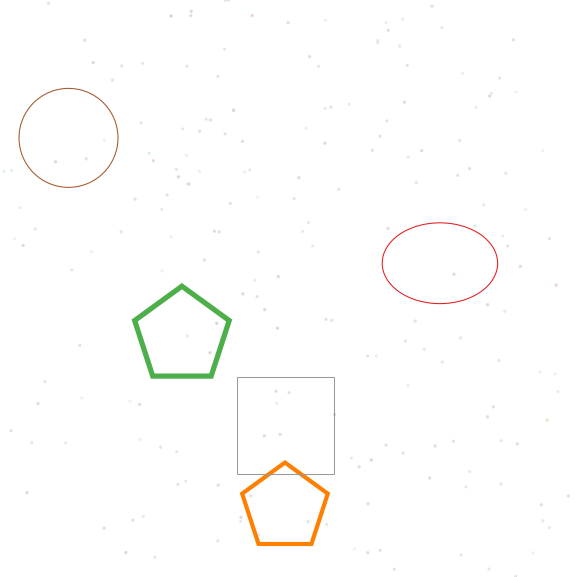[{"shape": "oval", "thickness": 0.5, "radius": 0.5, "center": [0.762, 0.543]}, {"shape": "pentagon", "thickness": 2.5, "radius": 0.43, "center": [0.315, 0.418]}, {"shape": "pentagon", "thickness": 2, "radius": 0.39, "center": [0.493, 0.12]}, {"shape": "circle", "thickness": 0.5, "radius": 0.43, "center": [0.119, 0.76]}, {"shape": "square", "thickness": 0.5, "radius": 0.42, "center": [0.494, 0.263]}]